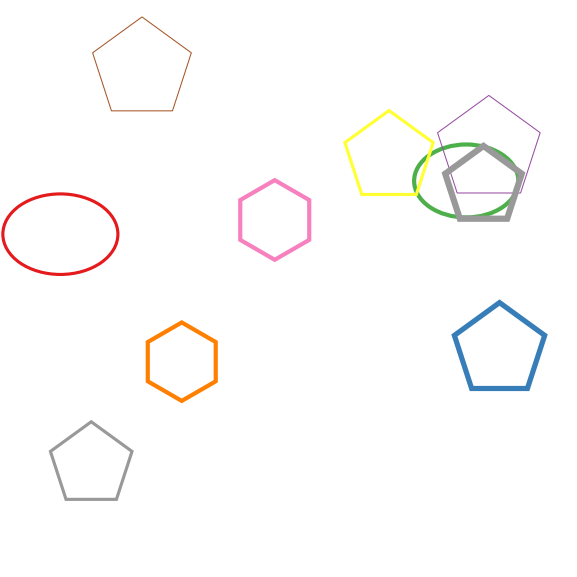[{"shape": "oval", "thickness": 1.5, "radius": 0.5, "center": [0.105, 0.594]}, {"shape": "pentagon", "thickness": 2.5, "radius": 0.41, "center": [0.865, 0.393]}, {"shape": "oval", "thickness": 2, "radius": 0.45, "center": [0.807, 0.686]}, {"shape": "pentagon", "thickness": 0.5, "radius": 0.47, "center": [0.847, 0.741]}, {"shape": "hexagon", "thickness": 2, "radius": 0.34, "center": [0.315, 0.373]}, {"shape": "pentagon", "thickness": 1.5, "radius": 0.4, "center": [0.674, 0.727]}, {"shape": "pentagon", "thickness": 0.5, "radius": 0.45, "center": [0.246, 0.88]}, {"shape": "hexagon", "thickness": 2, "radius": 0.34, "center": [0.476, 0.618]}, {"shape": "pentagon", "thickness": 1.5, "radius": 0.37, "center": [0.158, 0.195]}, {"shape": "pentagon", "thickness": 3, "radius": 0.35, "center": [0.837, 0.677]}]